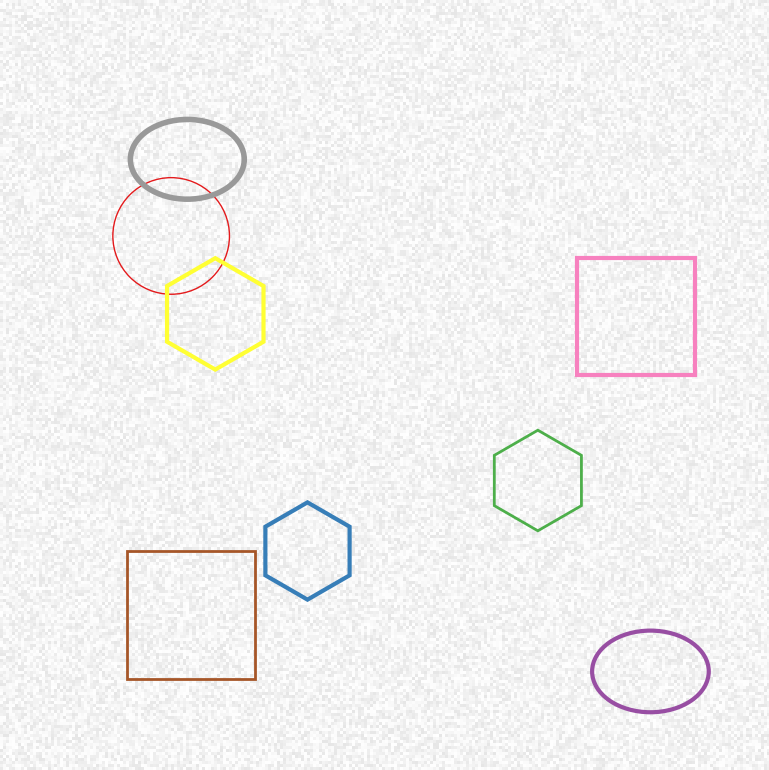[{"shape": "circle", "thickness": 0.5, "radius": 0.38, "center": [0.222, 0.694]}, {"shape": "hexagon", "thickness": 1.5, "radius": 0.32, "center": [0.399, 0.284]}, {"shape": "hexagon", "thickness": 1, "radius": 0.33, "center": [0.699, 0.376]}, {"shape": "oval", "thickness": 1.5, "radius": 0.38, "center": [0.845, 0.128]}, {"shape": "hexagon", "thickness": 1.5, "radius": 0.36, "center": [0.28, 0.592]}, {"shape": "square", "thickness": 1, "radius": 0.42, "center": [0.248, 0.201]}, {"shape": "square", "thickness": 1.5, "radius": 0.38, "center": [0.826, 0.588]}, {"shape": "oval", "thickness": 2, "radius": 0.37, "center": [0.243, 0.793]}]